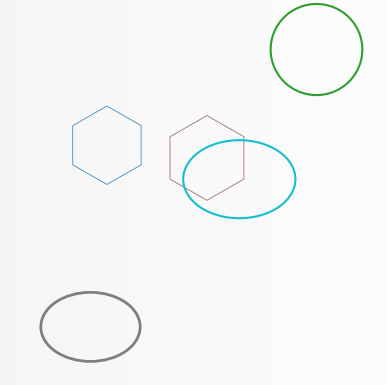[{"shape": "hexagon", "thickness": 0.5, "radius": 0.51, "center": [0.276, 0.623]}, {"shape": "circle", "thickness": 1.5, "radius": 0.59, "center": [0.817, 0.871]}, {"shape": "hexagon", "thickness": 0.5, "radius": 0.55, "center": [0.534, 0.59]}, {"shape": "oval", "thickness": 2, "radius": 0.64, "center": [0.234, 0.151]}, {"shape": "oval", "thickness": 1.5, "radius": 0.72, "center": [0.618, 0.535]}]